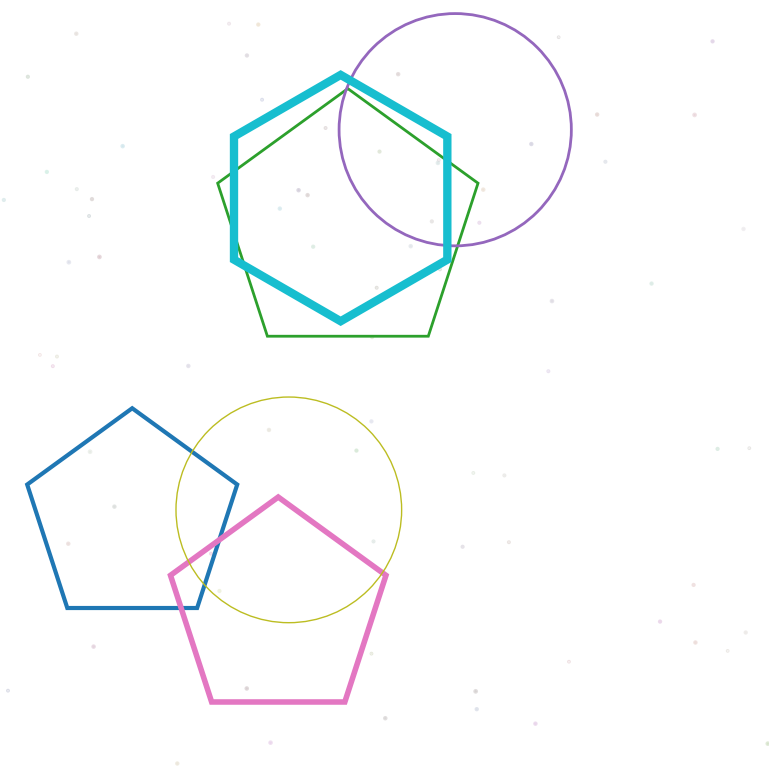[{"shape": "pentagon", "thickness": 1.5, "radius": 0.72, "center": [0.172, 0.326]}, {"shape": "pentagon", "thickness": 1, "radius": 0.89, "center": [0.452, 0.707]}, {"shape": "circle", "thickness": 1, "radius": 0.75, "center": [0.591, 0.832]}, {"shape": "pentagon", "thickness": 2, "radius": 0.74, "center": [0.361, 0.207]}, {"shape": "circle", "thickness": 0.5, "radius": 0.73, "center": [0.375, 0.338]}, {"shape": "hexagon", "thickness": 3, "radius": 0.8, "center": [0.442, 0.743]}]